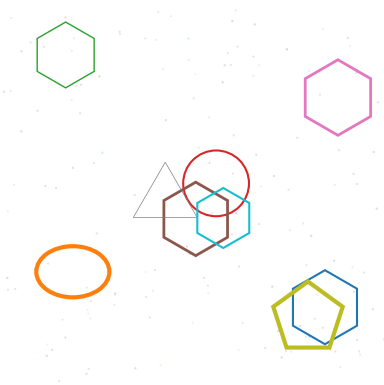[{"shape": "hexagon", "thickness": 1.5, "radius": 0.48, "center": [0.844, 0.202]}, {"shape": "oval", "thickness": 3, "radius": 0.47, "center": [0.189, 0.294]}, {"shape": "hexagon", "thickness": 1, "radius": 0.43, "center": [0.171, 0.857]}, {"shape": "circle", "thickness": 1.5, "radius": 0.43, "center": [0.561, 0.524]}, {"shape": "hexagon", "thickness": 2, "radius": 0.48, "center": [0.508, 0.431]}, {"shape": "hexagon", "thickness": 2, "radius": 0.49, "center": [0.878, 0.747]}, {"shape": "triangle", "thickness": 0.5, "radius": 0.48, "center": [0.429, 0.483]}, {"shape": "pentagon", "thickness": 3, "radius": 0.47, "center": [0.8, 0.174]}, {"shape": "hexagon", "thickness": 1.5, "radius": 0.39, "center": [0.58, 0.434]}]